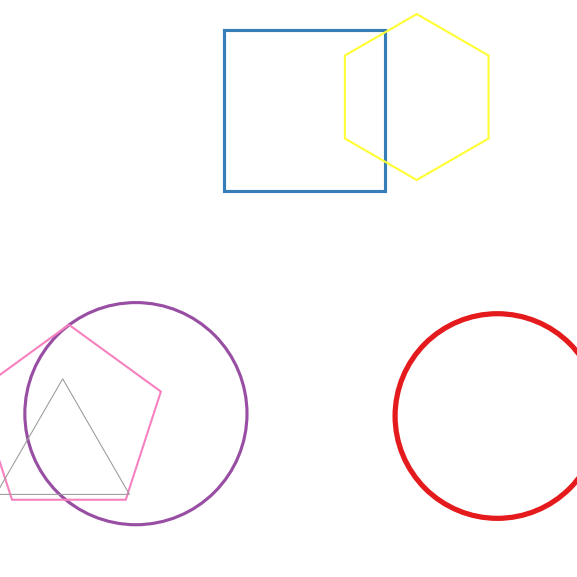[{"shape": "circle", "thickness": 2.5, "radius": 0.89, "center": [0.861, 0.279]}, {"shape": "square", "thickness": 1.5, "radius": 0.7, "center": [0.527, 0.808]}, {"shape": "circle", "thickness": 1.5, "radius": 0.96, "center": [0.235, 0.283]}, {"shape": "hexagon", "thickness": 1, "radius": 0.72, "center": [0.722, 0.831]}, {"shape": "pentagon", "thickness": 1, "radius": 0.84, "center": [0.119, 0.269]}, {"shape": "triangle", "thickness": 0.5, "radius": 0.67, "center": [0.109, 0.21]}]